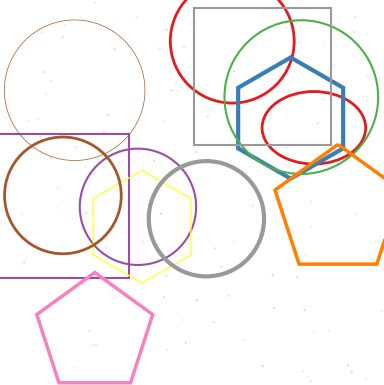[{"shape": "oval", "thickness": 2, "radius": 0.67, "center": [0.815, 0.668]}, {"shape": "circle", "thickness": 2, "radius": 0.8, "center": [0.603, 0.893]}, {"shape": "hexagon", "thickness": 3, "radius": 0.79, "center": [0.755, 0.693]}, {"shape": "circle", "thickness": 1.5, "radius": 1.0, "center": [0.783, 0.748]}, {"shape": "square", "thickness": 1.5, "radius": 0.93, "center": [0.15, 0.465]}, {"shape": "circle", "thickness": 1.5, "radius": 0.76, "center": [0.358, 0.463]}, {"shape": "pentagon", "thickness": 2.5, "radius": 0.86, "center": [0.878, 0.453]}, {"shape": "hexagon", "thickness": 1, "radius": 0.73, "center": [0.369, 0.411]}, {"shape": "circle", "thickness": 2, "radius": 0.76, "center": [0.163, 0.492]}, {"shape": "circle", "thickness": 0.5, "radius": 0.91, "center": [0.194, 0.766]}, {"shape": "pentagon", "thickness": 2.5, "radius": 0.79, "center": [0.246, 0.134]}, {"shape": "circle", "thickness": 3, "radius": 0.75, "center": [0.536, 0.432]}, {"shape": "square", "thickness": 1.5, "radius": 0.89, "center": [0.681, 0.802]}]